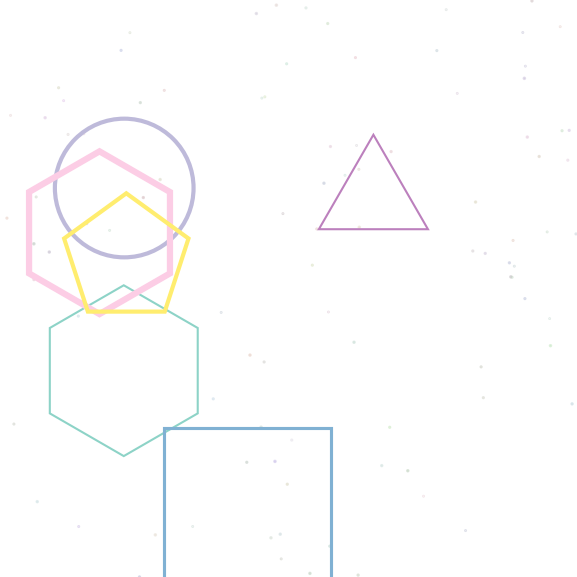[{"shape": "hexagon", "thickness": 1, "radius": 0.74, "center": [0.214, 0.357]}, {"shape": "circle", "thickness": 2, "radius": 0.6, "center": [0.215, 0.674]}, {"shape": "square", "thickness": 1.5, "radius": 0.73, "center": [0.429, 0.112]}, {"shape": "hexagon", "thickness": 3, "radius": 0.7, "center": [0.172, 0.596]}, {"shape": "triangle", "thickness": 1, "radius": 0.55, "center": [0.647, 0.657]}, {"shape": "pentagon", "thickness": 2, "radius": 0.57, "center": [0.219, 0.551]}]